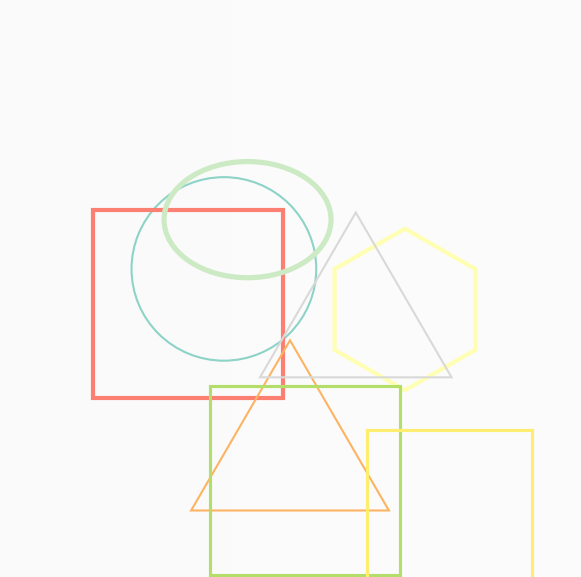[{"shape": "circle", "thickness": 1, "radius": 0.79, "center": [0.385, 0.533]}, {"shape": "hexagon", "thickness": 2, "radius": 0.7, "center": [0.697, 0.463]}, {"shape": "square", "thickness": 2, "radius": 0.82, "center": [0.323, 0.472]}, {"shape": "triangle", "thickness": 1, "radius": 0.98, "center": [0.499, 0.213]}, {"shape": "square", "thickness": 1.5, "radius": 0.82, "center": [0.524, 0.168]}, {"shape": "triangle", "thickness": 1, "radius": 0.95, "center": [0.612, 0.441]}, {"shape": "oval", "thickness": 2.5, "radius": 0.72, "center": [0.426, 0.619]}, {"shape": "square", "thickness": 1.5, "radius": 0.71, "center": [0.774, 0.113]}]